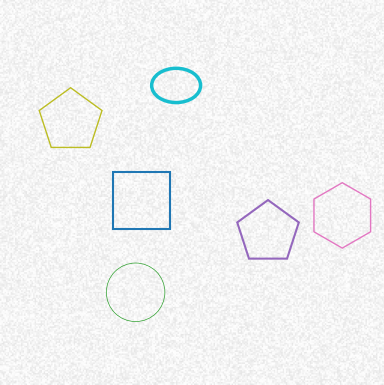[{"shape": "square", "thickness": 1.5, "radius": 0.37, "center": [0.368, 0.478]}, {"shape": "circle", "thickness": 0.5, "radius": 0.38, "center": [0.352, 0.241]}, {"shape": "pentagon", "thickness": 1.5, "radius": 0.42, "center": [0.696, 0.396]}, {"shape": "hexagon", "thickness": 1, "radius": 0.42, "center": [0.889, 0.44]}, {"shape": "pentagon", "thickness": 1, "radius": 0.43, "center": [0.183, 0.686]}, {"shape": "oval", "thickness": 2.5, "radius": 0.32, "center": [0.457, 0.778]}]